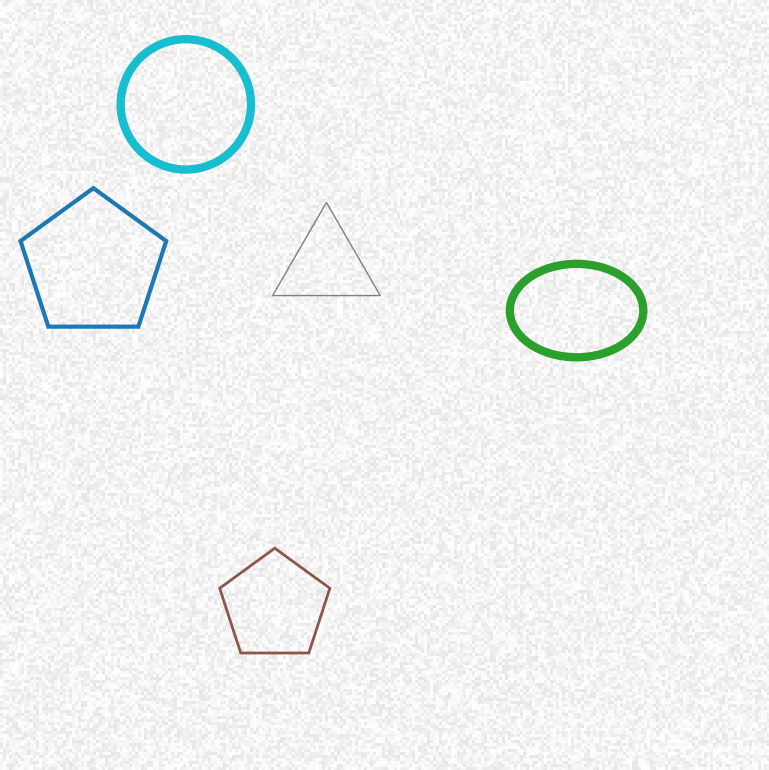[{"shape": "pentagon", "thickness": 1.5, "radius": 0.5, "center": [0.121, 0.656]}, {"shape": "oval", "thickness": 3, "radius": 0.43, "center": [0.749, 0.597]}, {"shape": "pentagon", "thickness": 1, "radius": 0.38, "center": [0.357, 0.213]}, {"shape": "triangle", "thickness": 0.5, "radius": 0.4, "center": [0.424, 0.656]}, {"shape": "circle", "thickness": 3, "radius": 0.42, "center": [0.241, 0.864]}]